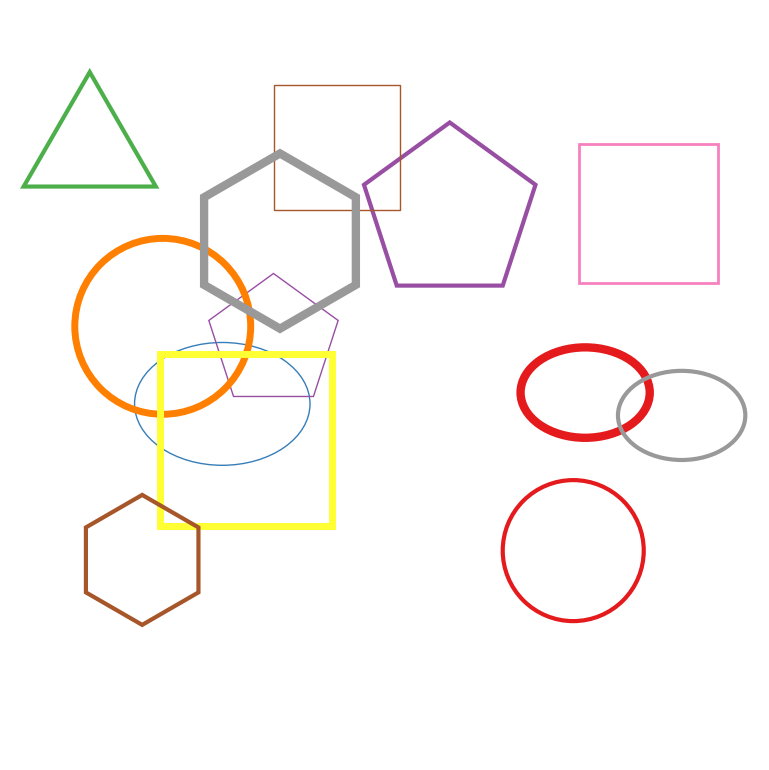[{"shape": "circle", "thickness": 1.5, "radius": 0.46, "center": [0.744, 0.285]}, {"shape": "oval", "thickness": 3, "radius": 0.42, "center": [0.76, 0.49]}, {"shape": "oval", "thickness": 0.5, "radius": 0.57, "center": [0.289, 0.475]}, {"shape": "triangle", "thickness": 1.5, "radius": 0.5, "center": [0.117, 0.807]}, {"shape": "pentagon", "thickness": 1.5, "radius": 0.59, "center": [0.584, 0.724]}, {"shape": "pentagon", "thickness": 0.5, "radius": 0.44, "center": [0.355, 0.557]}, {"shape": "circle", "thickness": 2.5, "radius": 0.57, "center": [0.211, 0.576]}, {"shape": "square", "thickness": 2.5, "radius": 0.56, "center": [0.32, 0.429]}, {"shape": "square", "thickness": 0.5, "radius": 0.41, "center": [0.438, 0.808]}, {"shape": "hexagon", "thickness": 1.5, "radius": 0.42, "center": [0.185, 0.273]}, {"shape": "square", "thickness": 1, "radius": 0.45, "center": [0.842, 0.723]}, {"shape": "hexagon", "thickness": 3, "radius": 0.57, "center": [0.364, 0.687]}, {"shape": "oval", "thickness": 1.5, "radius": 0.41, "center": [0.885, 0.46]}]